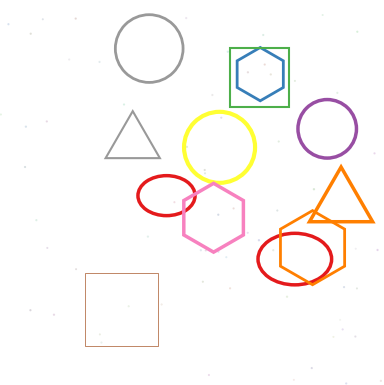[{"shape": "oval", "thickness": 2.5, "radius": 0.48, "center": [0.766, 0.327]}, {"shape": "oval", "thickness": 2.5, "radius": 0.37, "center": [0.432, 0.492]}, {"shape": "hexagon", "thickness": 2, "radius": 0.35, "center": [0.676, 0.807]}, {"shape": "square", "thickness": 1.5, "radius": 0.38, "center": [0.674, 0.799]}, {"shape": "circle", "thickness": 2.5, "radius": 0.38, "center": [0.85, 0.665]}, {"shape": "hexagon", "thickness": 2, "radius": 0.48, "center": [0.812, 0.357]}, {"shape": "triangle", "thickness": 2.5, "radius": 0.47, "center": [0.886, 0.471]}, {"shape": "circle", "thickness": 3, "radius": 0.46, "center": [0.57, 0.617]}, {"shape": "square", "thickness": 0.5, "radius": 0.48, "center": [0.315, 0.196]}, {"shape": "hexagon", "thickness": 2.5, "radius": 0.45, "center": [0.555, 0.434]}, {"shape": "circle", "thickness": 2, "radius": 0.44, "center": [0.388, 0.874]}, {"shape": "triangle", "thickness": 1.5, "radius": 0.41, "center": [0.345, 0.63]}]